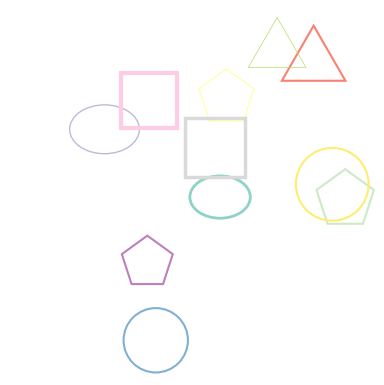[{"shape": "oval", "thickness": 2, "radius": 0.39, "center": [0.572, 0.488]}, {"shape": "pentagon", "thickness": 1, "radius": 0.37, "center": [0.588, 0.746]}, {"shape": "oval", "thickness": 1, "radius": 0.45, "center": [0.271, 0.664]}, {"shape": "triangle", "thickness": 1.5, "radius": 0.48, "center": [0.815, 0.838]}, {"shape": "circle", "thickness": 1.5, "radius": 0.42, "center": [0.405, 0.116]}, {"shape": "triangle", "thickness": 0.5, "radius": 0.43, "center": [0.72, 0.868]}, {"shape": "square", "thickness": 3, "radius": 0.36, "center": [0.388, 0.739]}, {"shape": "square", "thickness": 2.5, "radius": 0.39, "center": [0.559, 0.617]}, {"shape": "pentagon", "thickness": 1.5, "radius": 0.35, "center": [0.383, 0.318]}, {"shape": "pentagon", "thickness": 1.5, "radius": 0.39, "center": [0.897, 0.482]}, {"shape": "circle", "thickness": 1.5, "radius": 0.47, "center": [0.863, 0.521]}]